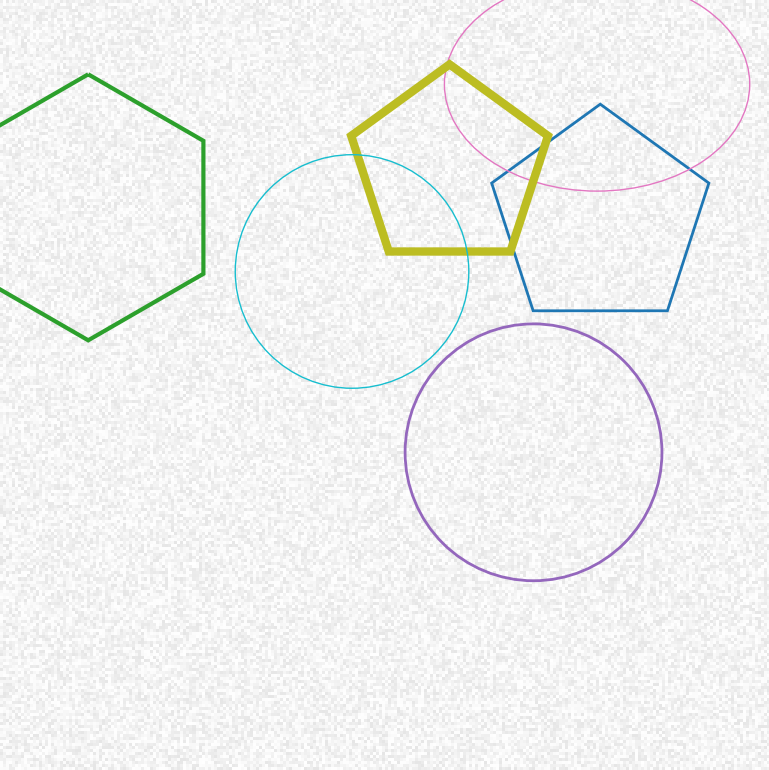[{"shape": "pentagon", "thickness": 1, "radius": 0.74, "center": [0.78, 0.716]}, {"shape": "hexagon", "thickness": 1.5, "radius": 0.86, "center": [0.115, 0.731]}, {"shape": "circle", "thickness": 1, "radius": 0.83, "center": [0.693, 0.413]}, {"shape": "oval", "thickness": 0.5, "radius": 0.99, "center": [0.775, 0.891]}, {"shape": "pentagon", "thickness": 3, "radius": 0.67, "center": [0.584, 0.782]}, {"shape": "circle", "thickness": 0.5, "radius": 0.76, "center": [0.457, 0.647]}]